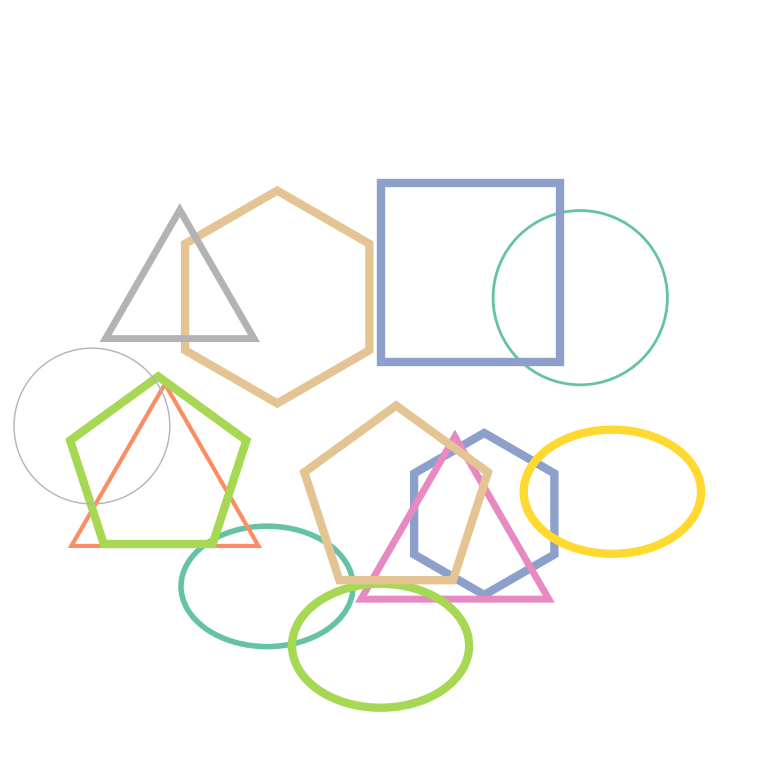[{"shape": "oval", "thickness": 2, "radius": 0.56, "center": [0.347, 0.238]}, {"shape": "circle", "thickness": 1, "radius": 0.57, "center": [0.754, 0.613]}, {"shape": "triangle", "thickness": 1.5, "radius": 0.7, "center": [0.214, 0.361]}, {"shape": "hexagon", "thickness": 3, "radius": 0.53, "center": [0.629, 0.333]}, {"shape": "square", "thickness": 3, "radius": 0.58, "center": [0.611, 0.646]}, {"shape": "triangle", "thickness": 2.5, "radius": 0.7, "center": [0.591, 0.292]}, {"shape": "oval", "thickness": 3, "radius": 0.57, "center": [0.494, 0.161]}, {"shape": "pentagon", "thickness": 3, "radius": 0.6, "center": [0.205, 0.391]}, {"shape": "oval", "thickness": 3, "radius": 0.58, "center": [0.795, 0.361]}, {"shape": "pentagon", "thickness": 3, "radius": 0.63, "center": [0.514, 0.348]}, {"shape": "hexagon", "thickness": 3, "radius": 0.69, "center": [0.36, 0.614]}, {"shape": "triangle", "thickness": 2.5, "radius": 0.56, "center": [0.234, 0.616]}, {"shape": "circle", "thickness": 0.5, "radius": 0.51, "center": [0.119, 0.447]}]